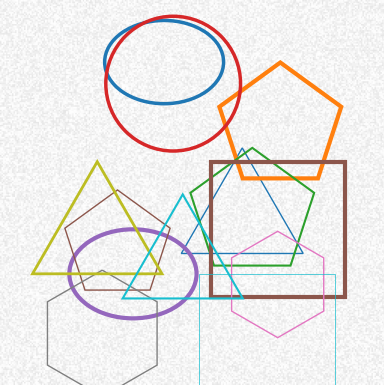[{"shape": "triangle", "thickness": 1, "radius": 0.91, "center": [0.629, 0.433]}, {"shape": "oval", "thickness": 2.5, "radius": 0.77, "center": [0.426, 0.839]}, {"shape": "pentagon", "thickness": 3, "radius": 0.83, "center": [0.728, 0.671]}, {"shape": "pentagon", "thickness": 1.5, "radius": 0.85, "center": [0.655, 0.447]}, {"shape": "circle", "thickness": 2.5, "radius": 0.87, "center": [0.45, 0.783]}, {"shape": "oval", "thickness": 3, "radius": 0.83, "center": [0.345, 0.289]}, {"shape": "pentagon", "thickness": 1, "radius": 0.72, "center": [0.305, 0.363]}, {"shape": "square", "thickness": 3, "radius": 0.87, "center": [0.721, 0.404]}, {"shape": "hexagon", "thickness": 1, "radius": 0.69, "center": [0.721, 0.261]}, {"shape": "hexagon", "thickness": 1, "radius": 0.82, "center": [0.266, 0.134]}, {"shape": "triangle", "thickness": 2, "radius": 0.97, "center": [0.253, 0.386]}, {"shape": "triangle", "thickness": 1.5, "radius": 0.9, "center": [0.475, 0.315]}, {"shape": "square", "thickness": 0.5, "radius": 0.88, "center": [0.693, 0.111]}]